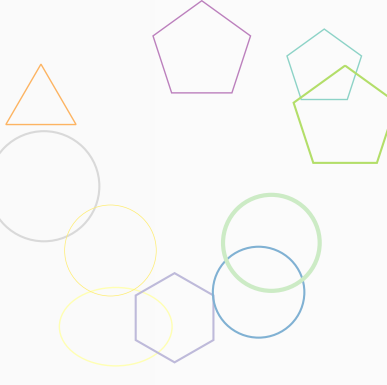[{"shape": "pentagon", "thickness": 1, "radius": 0.51, "center": [0.837, 0.823]}, {"shape": "oval", "thickness": 1, "radius": 0.73, "center": [0.299, 0.151]}, {"shape": "hexagon", "thickness": 1.5, "radius": 0.58, "center": [0.451, 0.175]}, {"shape": "circle", "thickness": 1.5, "radius": 0.59, "center": [0.667, 0.241]}, {"shape": "triangle", "thickness": 1, "radius": 0.52, "center": [0.106, 0.729]}, {"shape": "pentagon", "thickness": 1.5, "radius": 0.7, "center": [0.891, 0.69]}, {"shape": "circle", "thickness": 1.5, "radius": 0.72, "center": [0.113, 0.516]}, {"shape": "pentagon", "thickness": 1, "radius": 0.66, "center": [0.521, 0.866]}, {"shape": "circle", "thickness": 3, "radius": 0.62, "center": [0.7, 0.369]}, {"shape": "circle", "thickness": 0.5, "radius": 0.59, "center": [0.285, 0.349]}]